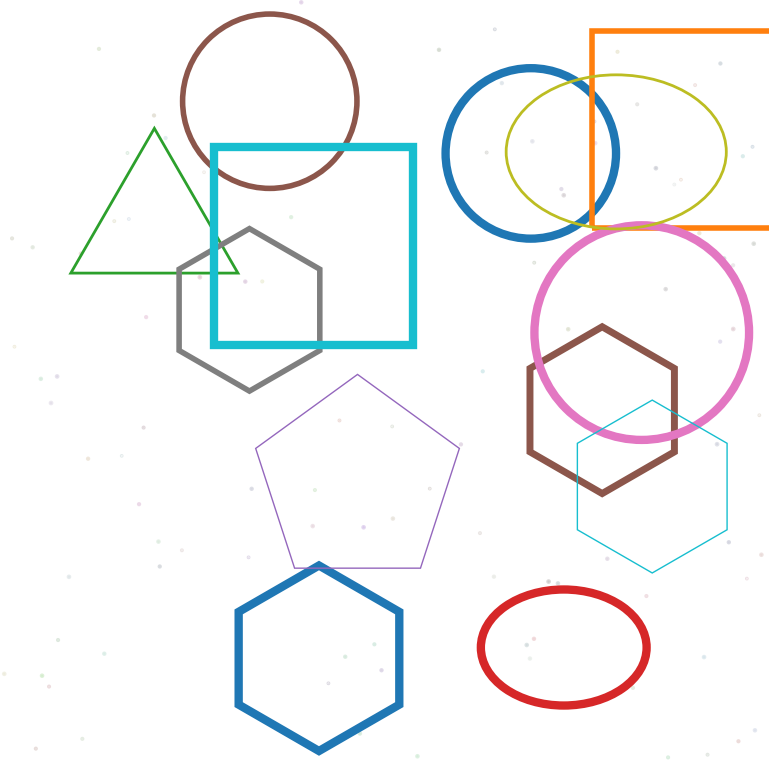[{"shape": "circle", "thickness": 3, "radius": 0.55, "center": [0.689, 0.801]}, {"shape": "hexagon", "thickness": 3, "radius": 0.6, "center": [0.414, 0.145]}, {"shape": "square", "thickness": 2, "radius": 0.64, "center": [0.897, 0.831]}, {"shape": "triangle", "thickness": 1, "radius": 0.63, "center": [0.2, 0.708]}, {"shape": "oval", "thickness": 3, "radius": 0.54, "center": [0.732, 0.159]}, {"shape": "pentagon", "thickness": 0.5, "radius": 0.7, "center": [0.464, 0.375]}, {"shape": "hexagon", "thickness": 2.5, "radius": 0.54, "center": [0.782, 0.467]}, {"shape": "circle", "thickness": 2, "radius": 0.57, "center": [0.35, 0.869]}, {"shape": "circle", "thickness": 3, "radius": 0.7, "center": [0.833, 0.568]}, {"shape": "hexagon", "thickness": 2, "radius": 0.53, "center": [0.324, 0.598]}, {"shape": "oval", "thickness": 1, "radius": 0.71, "center": [0.8, 0.803]}, {"shape": "hexagon", "thickness": 0.5, "radius": 0.56, "center": [0.847, 0.368]}, {"shape": "square", "thickness": 3, "radius": 0.64, "center": [0.407, 0.68]}]